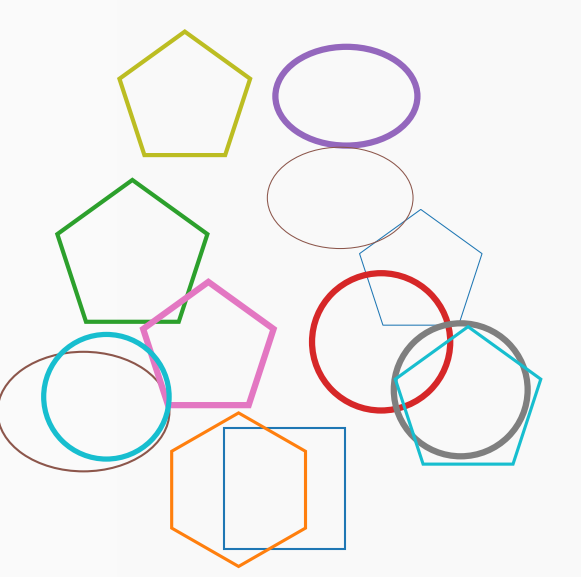[{"shape": "square", "thickness": 1, "radius": 0.52, "center": [0.49, 0.153]}, {"shape": "pentagon", "thickness": 0.5, "radius": 0.55, "center": [0.724, 0.526]}, {"shape": "hexagon", "thickness": 1.5, "radius": 0.66, "center": [0.41, 0.151]}, {"shape": "pentagon", "thickness": 2, "radius": 0.68, "center": [0.228, 0.552]}, {"shape": "circle", "thickness": 3, "radius": 0.59, "center": [0.656, 0.407]}, {"shape": "oval", "thickness": 3, "radius": 0.61, "center": [0.596, 0.833]}, {"shape": "oval", "thickness": 0.5, "radius": 0.63, "center": [0.585, 0.656]}, {"shape": "oval", "thickness": 1, "radius": 0.74, "center": [0.144, 0.286]}, {"shape": "pentagon", "thickness": 3, "radius": 0.59, "center": [0.358, 0.393]}, {"shape": "circle", "thickness": 3, "radius": 0.58, "center": [0.793, 0.324]}, {"shape": "pentagon", "thickness": 2, "radius": 0.59, "center": [0.318, 0.826]}, {"shape": "pentagon", "thickness": 1.5, "radius": 0.66, "center": [0.805, 0.302]}, {"shape": "circle", "thickness": 2.5, "radius": 0.54, "center": [0.183, 0.312]}]